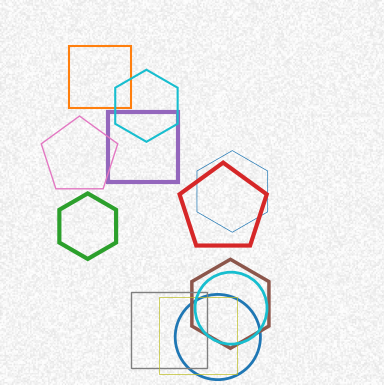[{"shape": "circle", "thickness": 2, "radius": 0.55, "center": [0.566, 0.125]}, {"shape": "hexagon", "thickness": 0.5, "radius": 0.53, "center": [0.603, 0.503]}, {"shape": "square", "thickness": 1.5, "radius": 0.4, "center": [0.261, 0.8]}, {"shape": "hexagon", "thickness": 3, "radius": 0.43, "center": [0.228, 0.413]}, {"shape": "pentagon", "thickness": 3, "radius": 0.6, "center": [0.58, 0.459]}, {"shape": "square", "thickness": 3, "radius": 0.46, "center": [0.371, 0.618]}, {"shape": "hexagon", "thickness": 2.5, "radius": 0.58, "center": [0.598, 0.211]}, {"shape": "pentagon", "thickness": 1, "radius": 0.52, "center": [0.207, 0.594]}, {"shape": "square", "thickness": 1, "radius": 0.49, "center": [0.44, 0.143]}, {"shape": "square", "thickness": 0.5, "radius": 0.51, "center": [0.514, 0.129]}, {"shape": "hexagon", "thickness": 1.5, "radius": 0.47, "center": [0.38, 0.725]}, {"shape": "circle", "thickness": 2, "radius": 0.47, "center": [0.6, 0.2]}]